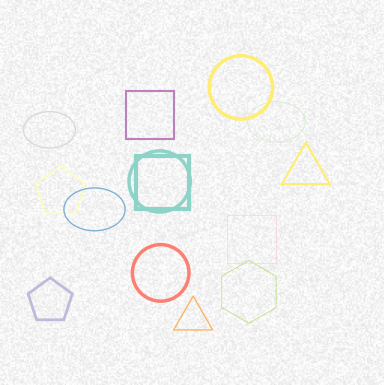[{"shape": "circle", "thickness": 2.5, "radius": 0.4, "center": [0.415, 0.529]}, {"shape": "square", "thickness": 3, "radius": 0.34, "center": [0.422, 0.527]}, {"shape": "pentagon", "thickness": 1, "radius": 0.34, "center": [0.157, 0.501]}, {"shape": "pentagon", "thickness": 2, "radius": 0.3, "center": [0.13, 0.218]}, {"shape": "circle", "thickness": 2.5, "radius": 0.37, "center": [0.417, 0.291]}, {"shape": "oval", "thickness": 1, "radius": 0.4, "center": [0.245, 0.456]}, {"shape": "triangle", "thickness": 1, "radius": 0.29, "center": [0.502, 0.172]}, {"shape": "hexagon", "thickness": 0.5, "radius": 0.41, "center": [0.647, 0.242]}, {"shape": "square", "thickness": 0.5, "radius": 0.31, "center": [0.653, 0.38]}, {"shape": "oval", "thickness": 1, "radius": 0.34, "center": [0.128, 0.663]}, {"shape": "square", "thickness": 1.5, "radius": 0.31, "center": [0.39, 0.701]}, {"shape": "oval", "thickness": 0.5, "radius": 0.37, "center": [0.718, 0.684]}, {"shape": "circle", "thickness": 2.5, "radius": 0.41, "center": [0.626, 0.773]}, {"shape": "triangle", "thickness": 1.5, "radius": 0.36, "center": [0.794, 0.558]}]